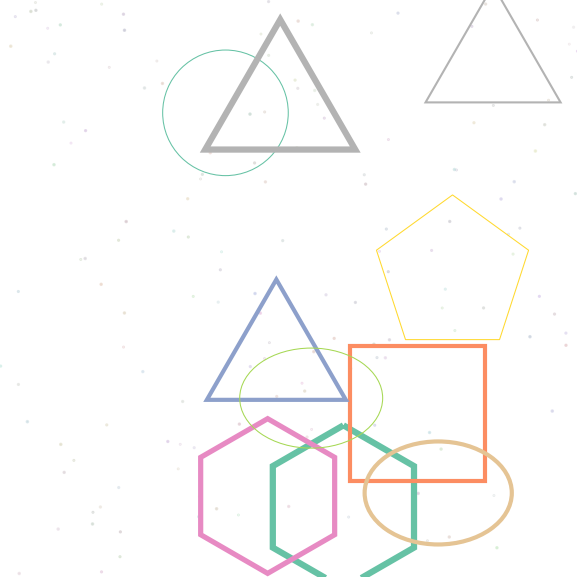[{"shape": "hexagon", "thickness": 3, "radius": 0.71, "center": [0.595, 0.121]}, {"shape": "circle", "thickness": 0.5, "radius": 0.54, "center": [0.39, 0.804]}, {"shape": "square", "thickness": 2, "radius": 0.58, "center": [0.723, 0.283]}, {"shape": "triangle", "thickness": 2, "radius": 0.69, "center": [0.478, 0.376]}, {"shape": "hexagon", "thickness": 2.5, "radius": 0.67, "center": [0.463, 0.14]}, {"shape": "oval", "thickness": 0.5, "radius": 0.62, "center": [0.539, 0.31]}, {"shape": "pentagon", "thickness": 0.5, "radius": 0.69, "center": [0.784, 0.523]}, {"shape": "oval", "thickness": 2, "radius": 0.64, "center": [0.759, 0.146]}, {"shape": "triangle", "thickness": 1, "radius": 0.68, "center": [0.854, 0.889]}, {"shape": "triangle", "thickness": 3, "radius": 0.75, "center": [0.485, 0.815]}]